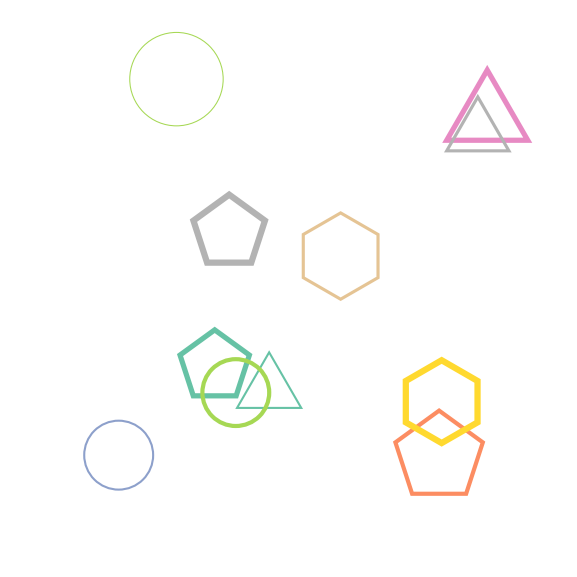[{"shape": "triangle", "thickness": 1, "radius": 0.32, "center": [0.466, 0.325]}, {"shape": "pentagon", "thickness": 2.5, "radius": 0.32, "center": [0.372, 0.365]}, {"shape": "pentagon", "thickness": 2, "radius": 0.4, "center": [0.76, 0.209]}, {"shape": "circle", "thickness": 1, "radius": 0.3, "center": [0.206, 0.211]}, {"shape": "triangle", "thickness": 2.5, "radius": 0.4, "center": [0.844, 0.797]}, {"shape": "circle", "thickness": 0.5, "radius": 0.4, "center": [0.306, 0.862]}, {"shape": "circle", "thickness": 2, "radius": 0.29, "center": [0.408, 0.319]}, {"shape": "hexagon", "thickness": 3, "radius": 0.36, "center": [0.765, 0.304]}, {"shape": "hexagon", "thickness": 1.5, "radius": 0.37, "center": [0.59, 0.556]}, {"shape": "pentagon", "thickness": 3, "radius": 0.33, "center": [0.397, 0.597]}, {"shape": "triangle", "thickness": 1.5, "radius": 0.31, "center": [0.827, 0.769]}]